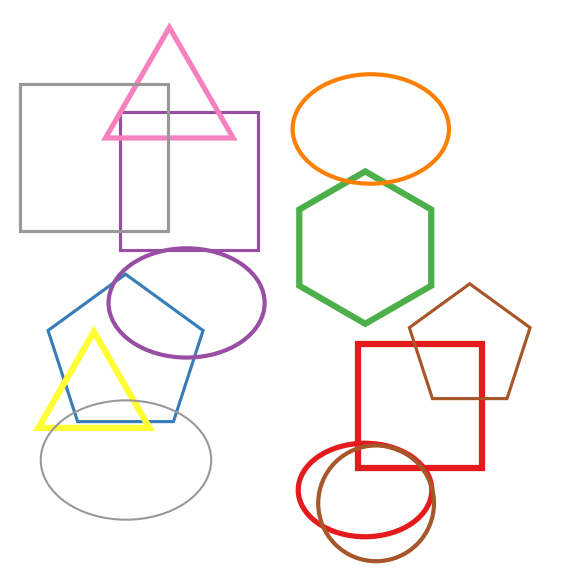[{"shape": "square", "thickness": 3, "radius": 0.54, "center": [0.727, 0.296]}, {"shape": "oval", "thickness": 2.5, "radius": 0.58, "center": [0.632, 0.151]}, {"shape": "pentagon", "thickness": 1.5, "radius": 0.71, "center": [0.217, 0.383]}, {"shape": "hexagon", "thickness": 3, "radius": 0.66, "center": [0.632, 0.57]}, {"shape": "square", "thickness": 1.5, "radius": 0.6, "center": [0.327, 0.686]}, {"shape": "oval", "thickness": 2, "radius": 0.68, "center": [0.323, 0.475]}, {"shape": "oval", "thickness": 2, "radius": 0.68, "center": [0.642, 0.776]}, {"shape": "triangle", "thickness": 3, "radius": 0.55, "center": [0.163, 0.314]}, {"shape": "pentagon", "thickness": 1.5, "radius": 0.55, "center": [0.813, 0.398]}, {"shape": "circle", "thickness": 2, "radius": 0.5, "center": [0.651, 0.128]}, {"shape": "triangle", "thickness": 2.5, "radius": 0.64, "center": [0.293, 0.824]}, {"shape": "square", "thickness": 1.5, "radius": 0.64, "center": [0.163, 0.726]}, {"shape": "oval", "thickness": 1, "radius": 0.74, "center": [0.218, 0.203]}]